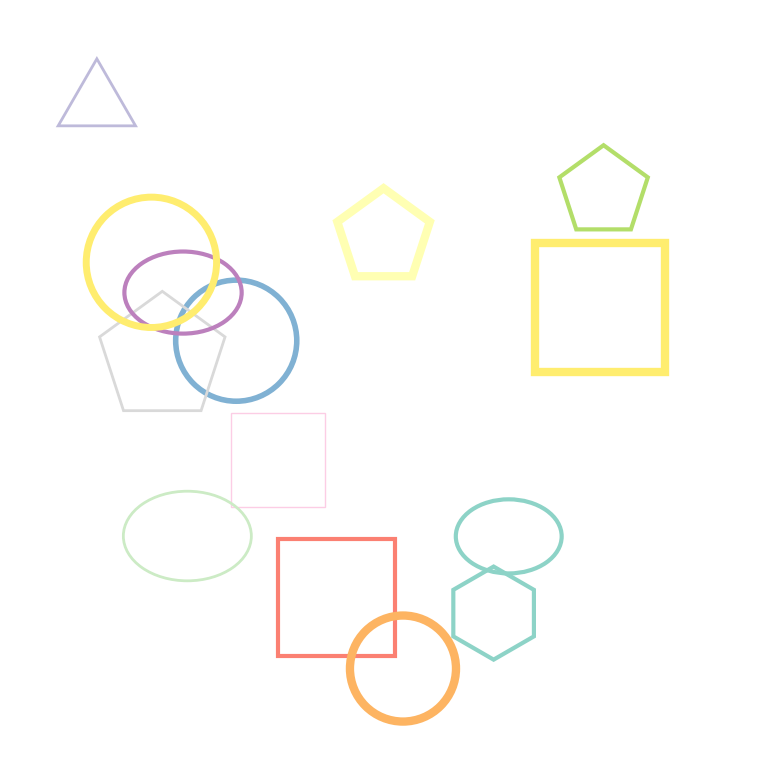[{"shape": "hexagon", "thickness": 1.5, "radius": 0.3, "center": [0.641, 0.204]}, {"shape": "oval", "thickness": 1.5, "radius": 0.34, "center": [0.661, 0.303]}, {"shape": "pentagon", "thickness": 3, "radius": 0.32, "center": [0.498, 0.692]}, {"shape": "triangle", "thickness": 1, "radius": 0.29, "center": [0.126, 0.866]}, {"shape": "square", "thickness": 1.5, "radius": 0.38, "center": [0.437, 0.224]}, {"shape": "circle", "thickness": 2, "radius": 0.39, "center": [0.307, 0.558]}, {"shape": "circle", "thickness": 3, "radius": 0.34, "center": [0.523, 0.132]}, {"shape": "pentagon", "thickness": 1.5, "radius": 0.3, "center": [0.784, 0.751]}, {"shape": "square", "thickness": 0.5, "radius": 0.31, "center": [0.361, 0.403]}, {"shape": "pentagon", "thickness": 1, "radius": 0.43, "center": [0.211, 0.536]}, {"shape": "oval", "thickness": 1.5, "radius": 0.38, "center": [0.238, 0.62]}, {"shape": "oval", "thickness": 1, "radius": 0.42, "center": [0.243, 0.304]}, {"shape": "square", "thickness": 3, "radius": 0.42, "center": [0.779, 0.601]}, {"shape": "circle", "thickness": 2.5, "radius": 0.42, "center": [0.197, 0.659]}]